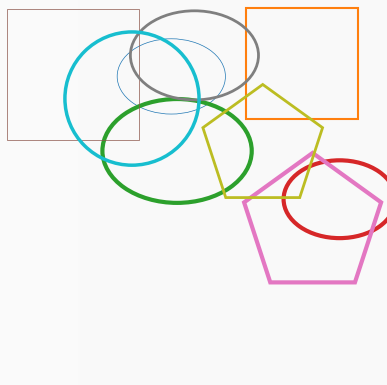[{"shape": "oval", "thickness": 0.5, "radius": 0.7, "center": [0.442, 0.802]}, {"shape": "square", "thickness": 1.5, "radius": 0.72, "center": [0.78, 0.834]}, {"shape": "oval", "thickness": 3, "radius": 0.96, "center": [0.457, 0.608]}, {"shape": "oval", "thickness": 3, "radius": 0.72, "center": [0.876, 0.483]}, {"shape": "square", "thickness": 0.5, "radius": 0.85, "center": [0.188, 0.806]}, {"shape": "pentagon", "thickness": 3, "radius": 0.93, "center": [0.807, 0.417]}, {"shape": "oval", "thickness": 2, "radius": 0.83, "center": [0.502, 0.856]}, {"shape": "pentagon", "thickness": 2, "radius": 0.81, "center": [0.678, 0.618]}, {"shape": "circle", "thickness": 2.5, "radius": 0.87, "center": [0.341, 0.744]}]